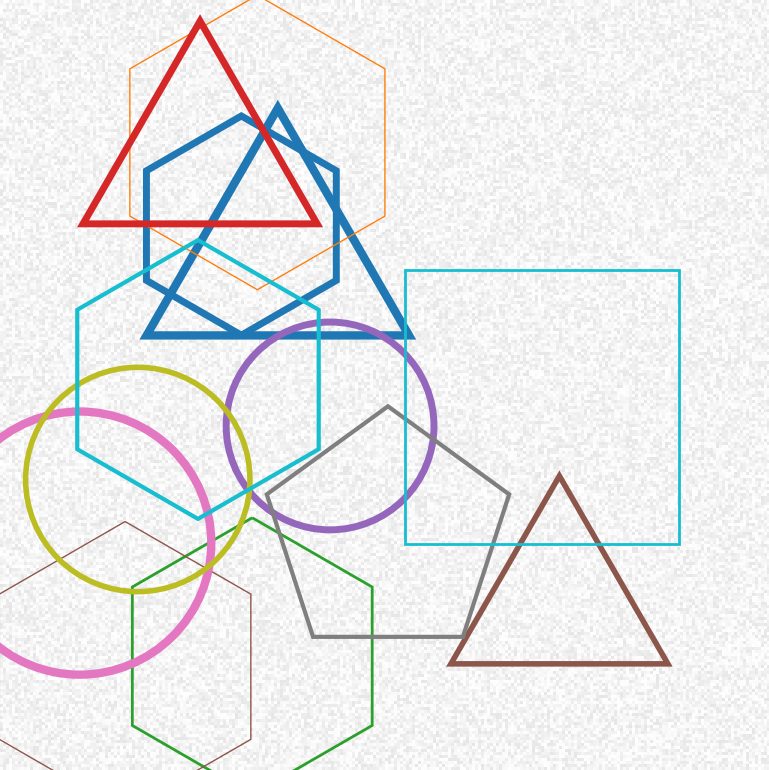[{"shape": "hexagon", "thickness": 2.5, "radius": 0.71, "center": [0.313, 0.707]}, {"shape": "triangle", "thickness": 3, "radius": 0.98, "center": [0.361, 0.663]}, {"shape": "hexagon", "thickness": 0.5, "radius": 0.96, "center": [0.334, 0.815]}, {"shape": "hexagon", "thickness": 1, "radius": 0.9, "center": [0.328, 0.148]}, {"shape": "triangle", "thickness": 2.5, "radius": 0.88, "center": [0.26, 0.797]}, {"shape": "circle", "thickness": 2.5, "radius": 0.67, "center": [0.429, 0.447]}, {"shape": "hexagon", "thickness": 0.5, "radius": 0.94, "center": [0.162, 0.134]}, {"shape": "triangle", "thickness": 2, "radius": 0.81, "center": [0.726, 0.219]}, {"shape": "circle", "thickness": 3, "radius": 0.85, "center": [0.104, 0.295]}, {"shape": "pentagon", "thickness": 1.5, "radius": 0.83, "center": [0.504, 0.307]}, {"shape": "circle", "thickness": 2, "radius": 0.73, "center": [0.179, 0.377]}, {"shape": "square", "thickness": 1, "radius": 0.89, "center": [0.704, 0.472]}, {"shape": "hexagon", "thickness": 1.5, "radius": 0.91, "center": [0.257, 0.507]}]